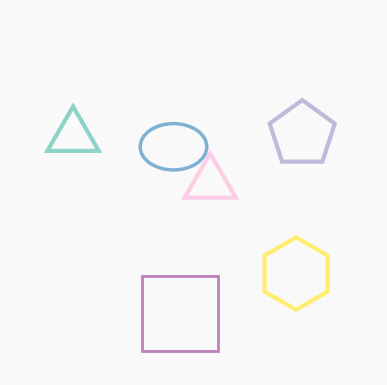[{"shape": "triangle", "thickness": 3, "radius": 0.38, "center": [0.189, 0.647]}, {"shape": "pentagon", "thickness": 3, "radius": 0.44, "center": [0.78, 0.652]}, {"shape": "oval", "thickness": 2.5, "radius": 0.43, "center": [0.448, 0.619]}, {"shape": "triangle", "thickness": 3, "radius": 0.38, "center": [0.542, 0.525]}, {"shape": "square", "thickness": 2, "radius": 0.49, "center": [0.464, 0.185]}, {"shape": "hexagon", "thickness": 3, "radius": 0.47, "center": [0.764, 0.289]}]